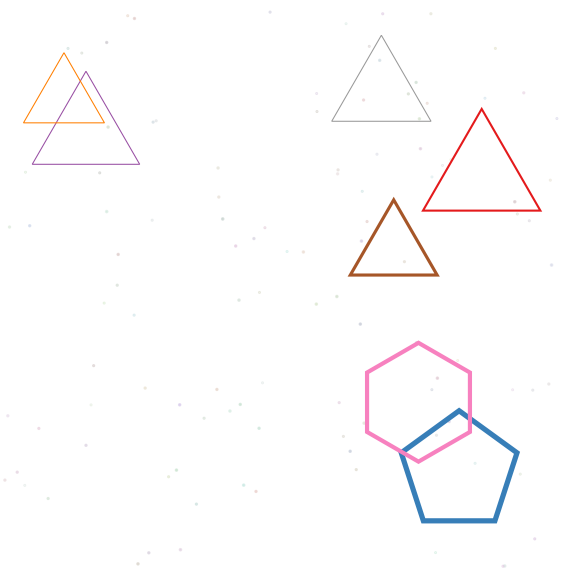[{"shape": "triangle", "thickness": 1, "radius": 0.59, "center": [0.834, 0.693]}, {"shape": "pentagon", "thickness": 2.5, "radius": 0.53, "center": [0.795, 0.183]}, {"shape": "triangle", "thickness": 0.5, "radius": 0.54, "center": [0.149, 0.768]}, {"shape": "triangle", "thickness": 0.5, "radius": 0.4, "center": [0.111, 0.827]}, {"shape": "triangle", "thickness": 1.5, "radius": 0.43, "center": [0.682, 0.566]}, {"shape": "hexagon", "thickness": 2, "radius": 0.51, "center": [0.725, 0.303]}, {"shape": "triangle", "thickness": 0.5, "radius": 0.5, "center": [0.66, 0.839]}]